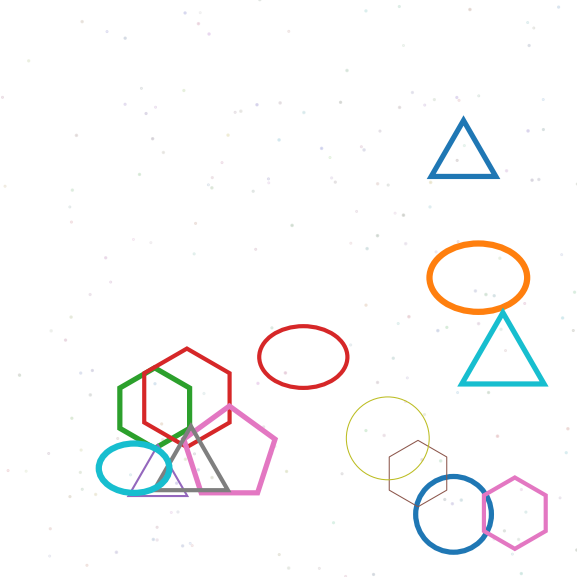[{"shape": "triangle", "thickness": 2.5, "radius": 0.32, "center": [0.803, 0.726]}, {"shape": "circle", "thickness": 2.5, "radius": 0.33, "center": [0.785, 0.108]}, {"shape": "oval", "thickness": 3, "radius": 0.42, "center": [0.828, 0.518]}, {"shape": "hexagon", "thickness": 2.5, "radius": 0.35, "center": [0.268, 0.292]}, {"shape": "hexagon", "thickness": 2, "radius": 0.43, "center": [0.324, 0.31]}, {"shape": "oval", "thickness": 2, "radius": 0.38, "center": [0.525, 0.381]}, {"shape": "triangle", "thickness": 1, "radius": 0.29, "center": [0.273, 0.17]}, {"shape": "hexagon", "thickness": 0.5, "radius": 0.29, "center": [0.724, 0.179]}, {"shape": "pentagon", "thickness": 2.5, "radius": 0.42, "center": [0.397, 0.213]}, {"shape": "hexagon", "thickness": 2, "radius": 0.31, "center": [0.891, 0.11]}, {"shape": "triangle", "thickness": 2, "radius": 0.37, "center": [0.331, 0.187]}, {"shape": "circle", "thickness": 0.5, "radius": 0.36, "center": [0.671, 0.24]}, {"shape": "oval", "thickness": 3, "radius": 0.31, "center": [0.232, 0.188]}, {"shape": "triangle", "thickness": 2.5, "radius": 0.41, "center": [0.871, 0.375]}]